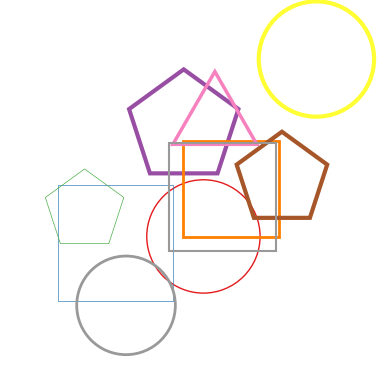[{"shape": "circle", "thickness": 1, "radius": 0.74, "center": [0.528, 0.386]}, {"shape": "square", "thickness": 0.5, "radius": 0.75, "center": [0.299, 0.369]}, {"shape": "pentagon", "thickness": 0.5, "radius": 0.54, "center": [0.22, 0.454]}, {"shape": "pentagon", "thickness": 3, "radius": 0.75, "center": [0.477, 0.671]}, {"shape": "square", "thickness": 2, "radius": 0.62, "center": [0.6, 0.509]}, {"shape": "circle", "thickness": 3, "radius": 0.75, "center": [0.822, 0.847]}, {"shape": "pentagon", "thickness": 3, "radius": 0.62, "center": [0.732, 0.534]}, {"shape": "triangle", "thickness": 2.5, "radius": 0.63, "center": [0.558, 0.688]}, {"shape": "circle", "thickness": 2, "radius": 0.64, "center": [0.327, 0.207]}, {"shape": "square", "thickness": 1.5, "radius": 0.7, "center": [0.578, 0.488]}]